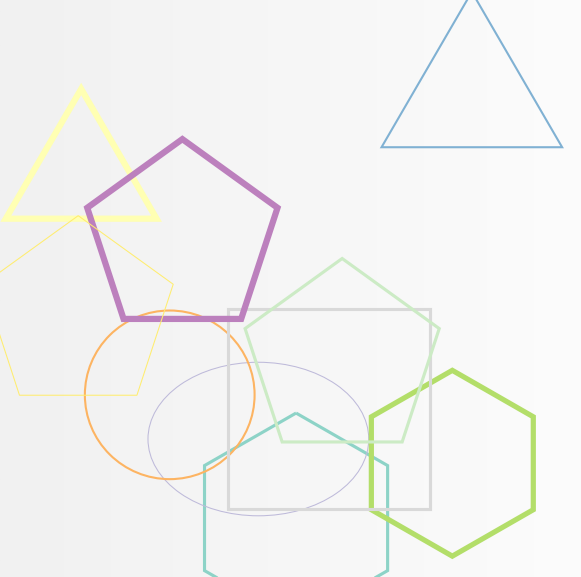[{"shape": "hexagon", "thickness": 1.5, "radius": 0.91, "center": [0.509, 0.102]}, {"shape": "triangle", "thickness": 3, "radius": 0.75, "center": [0.14, 0.695]}, {"shape": "oval", "thickness": 0.5, "radius": 0.95, "center": [0.444, 0.239]}, {"shape": "triangle", "thickness": 1, "radius": 0.9, "center": [0.812, 0.834]}, {"shape": "circle", "thickness": 1, "radius": 0.73, "center": [0.292, 0.315]}, {"shape": "hexagon", "thickness": 2.5, "radius": 0.8, "center": [0.778, 0.197]}, {"shape": "square", "thickness": 1.5, "radius": 0.87, "center": [0.566, 0.291]}, {"shape": "pentagon", "thickness": 3, "radius": 0.86, "center": [0.314, 0.586]}, {"shape": "pentagon", "thickness": 1.5, "radius": 0.88, "center": [0.589, 0.376]}, {"shape": "pentagon", "thickness": 0.5, "radius": 0.86, "center": [0.135, 0.454]}]